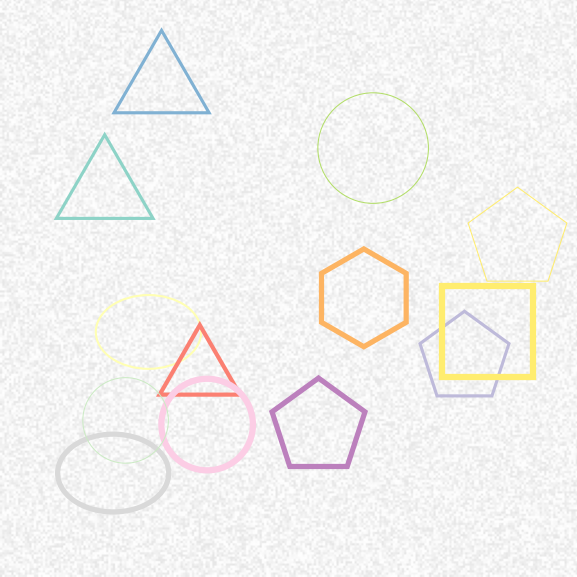[{"shape": "triangle", "thickness": 1.5, "radius": 0.48, "center": [0.181, 0.669]}, {"shape": "oval", "thickness": 1, "radius": 0.46, "center": [0.257, 0.424]}, {"shape": "pentagon", "thickness": 1.5, "radius": 0.4, "center": [0.804, 0.379]}, {"shape": "triangle", "thickness": 2, "radius": 0.4, "center": [0.346, 0.356]}, {"shape": "triangle", "thickness": 1.5, "radius": 0.48, "center": [0.28, 0.851]}, {"shape": "hexagon", "thickness": 2.5, "radius": 0.42, "center": [0.63, 0.483]}, {"shape": "circle", "thickness": 0.5, "radius": 0.48, "center": [0.646, 0.743]}, {"shape": "circle", "thickness": 3, "radius": 0.4, "center": [0.359, 0.264]}, {"shape": "oval", "thickness": 2.5, "radius": 0.48, "center": [0.196, 0.18]}, {"shape": "pentagon", "thickness": 2.5, "radius": 0.42, "center": [0.552, 0.26]}, {"shape": "circle", "thickness": 0.5, "radius": 0.37, "center": [0.217, 0.271]}, {"shape": "pentagon", "thickness": 0.5, "radius": 0.45, "center": [0.896, 0.585]}, {"shape": "square", "thickness": 3, "radius": 0.39, "center": [0.844, 0.424]}]